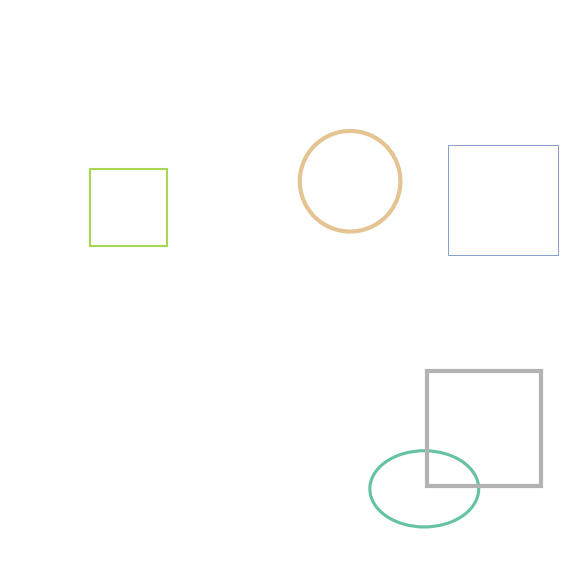[{"shape": "oval", "thickness": 1.5, "radius": 0.47, "center": [0.735, 0.153]}, {"shape": "square", "thickness": 0.5, "radius": 0.47, "center": [0.871, 0.652]}, {"shape": "square", "thickness": 1, "radius": 0.33, "center": [0.222, 0.64]}, {"shape": "circle", "thickness": 2, "radius": 0.44, "center": [0.606, 0.685]}, {"shape": "square", "thickness": 2, "radius": 0.5, "center": [0.838, 0.257]}]